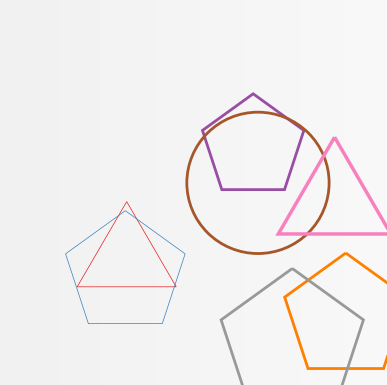[{"shape": "triangle", "thickness": 0.5, "radius": 0.74, "center": [0.327, 0.329]}, {"shape": "pentagon", "thickness": 0.5, "radius": 0.81, "center": [0.323, 0.291]}, {"shape": "pentagon", "thickness": 2, "radius": 0.69, "center": [0.653, 0.619]}, {"shape": "pentagon", "thickness": 2, "radius": 0.83, "center": [0.892, 0.177]}, {"shape": "circle", "thickness": 2, "radius": 0.92, "center": [0.666, 0.525]}, {"shape": "triangle", "thickness": 2.5, "radius": 0.84, "center": [0.863, 0.476]}, {"shape": "pentagon", "thickness": 2, "radius": 0.97, "center": [0.754, 0.109]}]